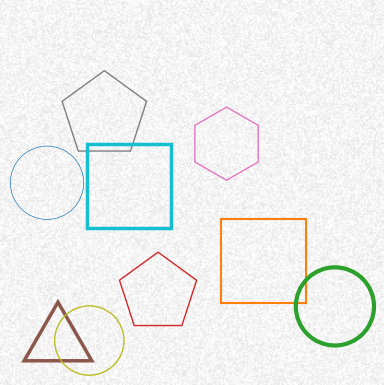[{"shape": "circle", "thickness": 0.5, "radius": 0.48, "center": [0.122, 0.525]}, {"shape": "square", "thickness": 1.5, "radius": 0.55, "center": [0.684, 0.323]}, {"shape": "circle", "thickness": 3, "radius": 0.51, "center": [0.87, 0.204]}, {"shape": "pentagon", "thickness": 1, "radius": 0.53, "center": [0.411, 0.24]}, {"shape": "triangle", "thickness": 2.5, "radius": 0.51, "center": [0.151, 0.114]}, {"shape": "hexagon", "thickness": 1, "radius": 0.47, "center": [0.588, 0.627]}, {"shape": "pentagon", "thickness": 1, "radius": 0.58, "center": [0.271, 0.701]}, {"shape": "circle", "thickness": 1, "radius": 0.45, "center": [0.232, 0.115]}, {"shape": "square", "thickness": 2.5, "radius": 0.55, "center": [0.335, 0.518]}]